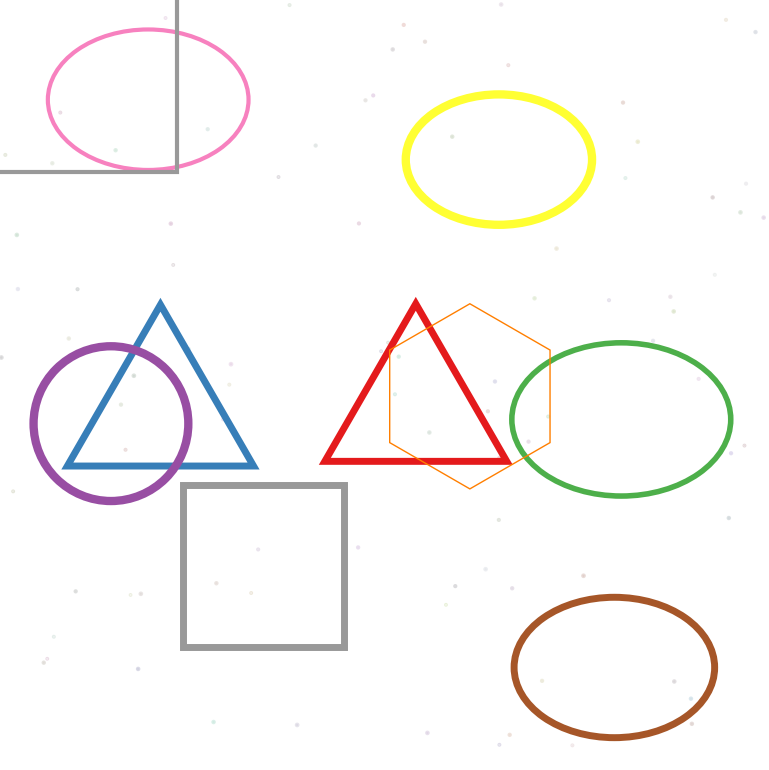[{"shape": "triangle", "thickness": 2.5, "radius": 0.68, "center": [0.54, 0.469]}, {"shape": "triangle", "thickness": 2.5, "radius": 0.7, "center": [0.208, 0.465]}, {"shape": "oval", "thickness": 2, "radius": 0.71, "center": [0.807, 0.455]}, {"shape": "circle", "thickness": 3, "radius": 0.5, "center": [0.144, 0.45]}, {"shape": "hexagon", "thickness": 0.5, "radius": 0.6, "center": [0.61, 0.485]}, {"shape": "oval", "thickness": 3, "radius": 0.6, "center": [0.648, 0.793]}, {"shape": "oval", "thickness": 2.5, "radius": 0.65, "center": [0.798, 0.133]}, {"shape": "oval", "thickness": 1.5, "radius": 0.65, "center": [0.192, 0.871]}, {"shape": "square", "thickness": 2.5, "radius": 0.53, "center": [0.342, 0.265]}, {"shape": "square", "thickness": 1.5, "radius": 0.61, "center": [0.107, 0.899]}]